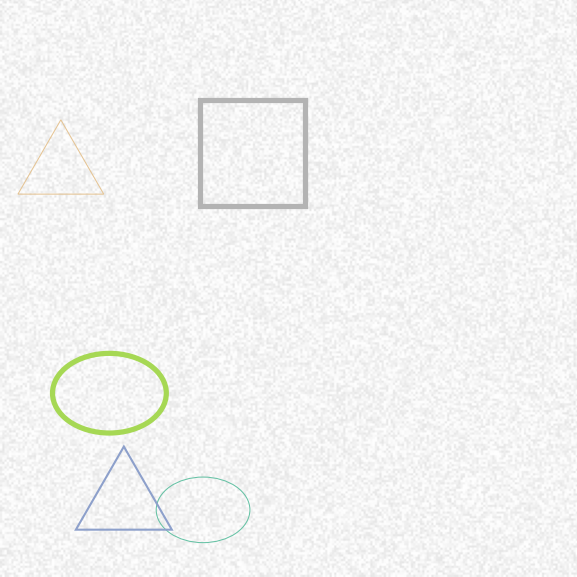[{"shape": "oval", "thickness": 0.5, "radius": 0.41, "center": [0.352, 0.116]}, {"shape": "triangle", "thickness": 1, "radius": 0.48, "center": [0.214, 0.13]}, {"shape": "oval", "thickness": 2.5, "radius": 0.49, "center": [0.189, 0.318]}, {"shape": "triangle", "thickness": 0.5, "radius": 0.43, "center": [0.105, 0.706]}, {"shape": "square", "thickness": 2.5, "radius": 0.46, "center": [0.438, 0.734]}]